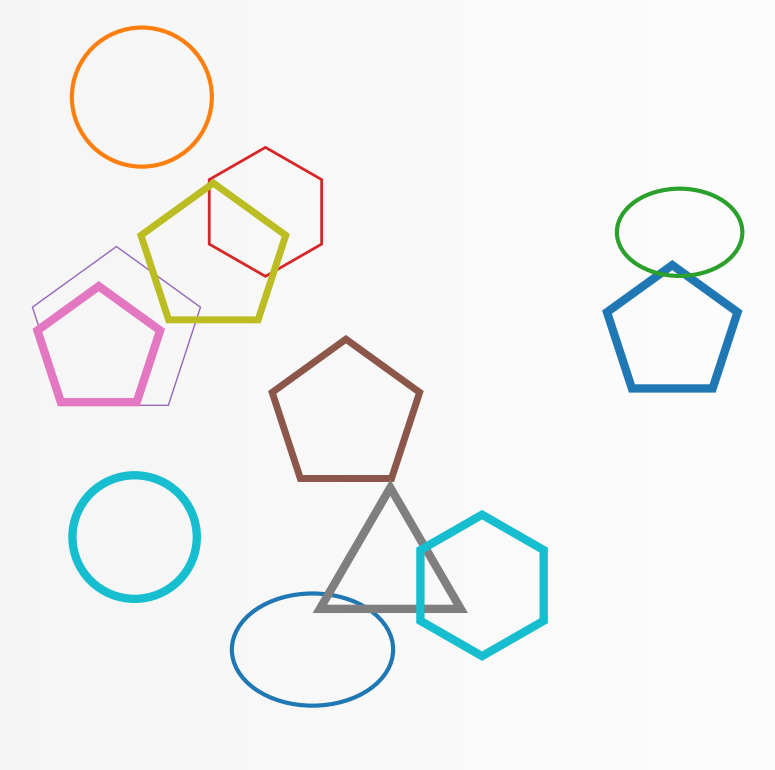[{"shape": "pentagon", "thickness": 3, "radius": 0.44, "center": [0.867, 0.567]}, {"shape": "oval", "thickness": 1.5, "radius": 0.52, "center": [0.403, 0.156]}, {"shape": "circle", "thickness": 1.5, "radius": 0.45, "center": [0.183, 0.874]}, {"shape": "oval", "thickness": 1.5, "radius": 0.4, "center": [0.877, 0.698]}, {"shape": "hexagon", "thickness": 1, "radius": 0.42, "center": [0.343, 0.725]}, {"shape": "pentagon", "thickness": 0.5, "radius": 0.57, "center": [0.15, 0.566]}, {"shape": "pentagon", "thickness": 2.5, "radius": 0.5, "center": [0.446, 0.459]}, {"shape": "pentagon", "thickness": 3, "radius": 0.42, "center": [0.127, 0.545]}, {"shape": "triangle", "thickness": 3, "radius": 0.52, "center": [0.504, 0.262]}, {"shape": "pentagon", "thickness": 2.5, "radius": 0.49, "center": [0.275, 0.664]}, {"shape": "hexagon", "thickness": 3, "radius": 0.46, "center": [0.622, 0.24]}, {"shape": "circle", "thickness": 3, "radius": 0.4, "center": [0.174, 0.303]}]